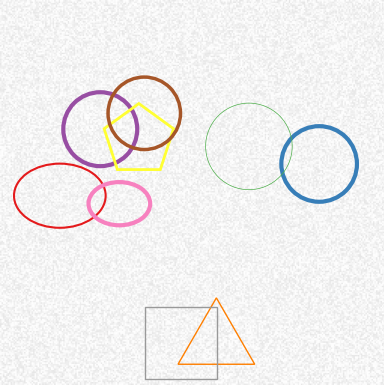[{"shape": "oval", "thickness": 1.5, "radius": 0.6, "center": [0.155, 0.492]}, {"shape": "circle", "thickness": 3, "radius": 0.49, "center": [0.829, 0.574]}, {"shape": "circle", "thickness": 0.5, "radius": 0.56, "center": [0.647, 0.62]}, {"shape": "circle", "thickness": 3, "radius": 0.48, "center": [0.26, 0.664]}, {"shape": "triangle", "thickness": 1, "radius": 0.57, "center": [0.562, 0.111]}, {"shape": "pentagon", "thickness": 2, "radius": 0.47, "center": [0.361, 0.636]}, {"shape": "circle", "thickness": 2.5, "radius": 0.47, "center": [0.375, 0.706]}, {"shape": "oval", "thickness": 3, "radius": 0.4, "center": [0.31, 0.471]}, {"shape": "square", "thickness": 1, "radius": 0.47, "center": [0.47, 0.109]}]